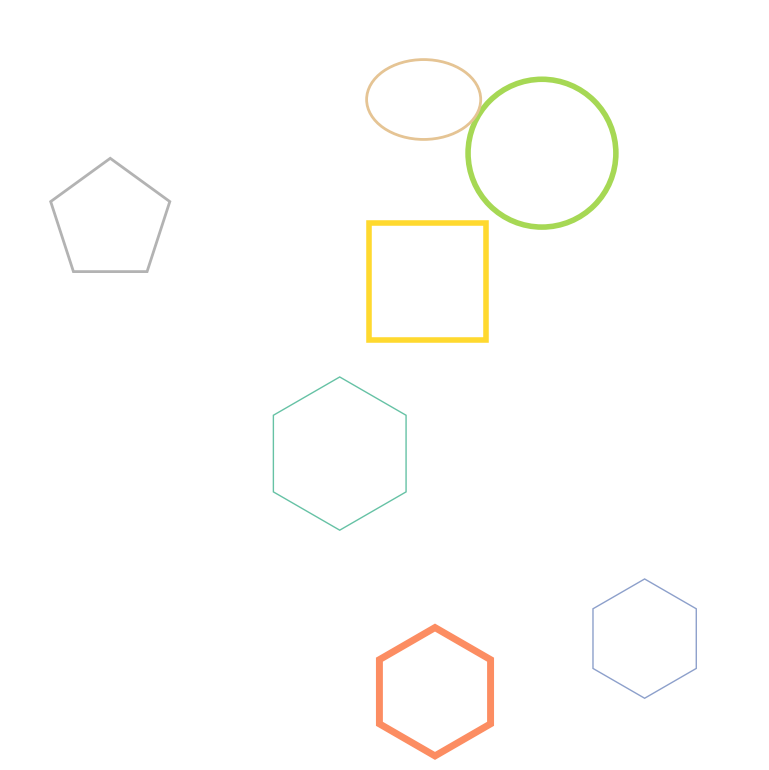[{"shape": "hexagon", "thickness": 0.5, "radius": 0.5, "center": [0.441, 0.411]}, {"shape": "hexagon", "thickness": 2.5, "radius": 0.42, "center": [0.565, 0.102]}, {"shape": "hexagon", "thickness": 0.5, "radius": 0.39, "center": [0.837, 0.171]}, {"shape": "circle", "thickness": 2, "radius": 0.48, "center": [0.704, 0.801]}, {"shape": "square", "thickness": 2, "radius": 0.38, "center": [0.555, 0.634]}, {"shape": "oval", "thickness": 1, "radius": 0.37, "center": [0.55, 0.871]}, {"shape": "pentagon", "thickness": 1, "radius": 0.41, "center": [0.143, 0.713]}]